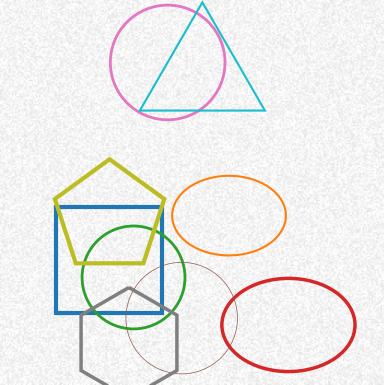[{"shape": "square", "thickness": 3, "radius": 0.69, "center": [0.283, 0.325]}, {"shape": "oval", "thickness": 1.5, "radius": 0.74, "center": [0.595, 0.44]}, {"shape": "circle", "thickness": 2, "radius": 0.67, "center": [0.347, 0.279]}, {"shape": "oval", "thickness": 2.5, "radius": 0.86, "center": [0.749, 0.156]}, {"shape": "circle", "thickness": 0.5, "radius": 0.72, "center": [0.472, 0.174]}, {"shape": "circle", "thickness": 2, "radius": 0.74, "center": [0.436, 0.838]}, {"shape": "hexagon", "thickness": 2.5, "radius": 0.72, "center": [0.335, 0.11]}, {"shape": "pentagon", "thickness": 3, "radius": 0.75, "center": [0.285, 0.437]}, {"shape": "triangle", "thickness": 1.5, "radius": 0.94, "center": [0.526, 0.807]}]